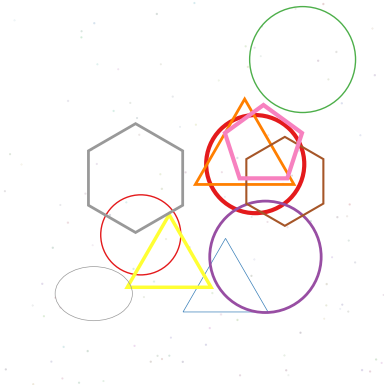[{"shape": "circle", "thickness": 1, "radius": 0.52, "center": [0.366, 0.39]}, {"shape": "circle", "thickness": 3, "radius": 0.64, "center": [0.663, 0.574]}, {"shape": "triangle", "thickness": 0.5, "radius": 0.64, "center": [0.586, 0.253]}, {"shape": "circle", "thickness": 1, "radius": 0.69, "center": [0.786, 0.845]}, {"shape": "circle", "thickness": 2, "radius": 0.72, "center": [0.689, 0.333]}, {"shape": "triangle", "thickness": 2, "radius": 0.74, "center": [0.635, 0.595]}, {"shape": "triangle", "thickness": 2.5, "radius": 0.63, "center": [0.439, 0.317]}, {"shape": "hexagon", "thickness": 1.5, "radius": 0.58, "center": [0.74, 0.529]}, {"shape": "pentagon", "thickness": 3, "radius": 0.53, "center": [0.684, 0.622]}, {"shape": "hexagon", "thickness": 2, "radius": 0.71, "center": [0.352, 0.537]}, {"shape": "oval", "thickness": 0.5, "radius": 0.5, "center": [0.244, 0.237]}]